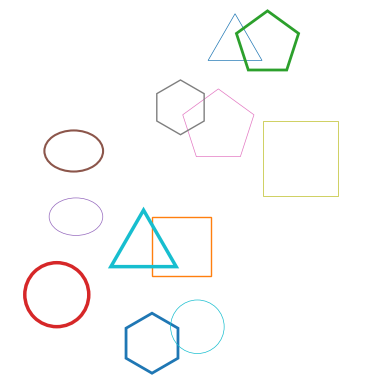[{"shape": "hexagon", "thickness": 2, "radius": 0.39, "center": [0.395, 0.109]}, {"shape": "triangle", "thickness": 0.5, "radius": 0.4, "center": [0.611, 0.883]}, {"shape": "square", "thickness": 1, "radius": 0.39, "center": [0.471, 0.359]}, {"shape": "pentagon", "thickness": 2, "radius": 0.42, "center": [0.695, 0.887]}, {"shape": "circle", "thickness": 2.5, "radius": 0.42, "center": [0.147, 0.235]}, {"shape": "oval", "thickness": 0.5, "radius": 0.35, "center": [0.197, 0.437]}, {"shape": "oval", "thickness": 1.5, "radius": 0.38, "center": [0.192, 0.608]}, {"shape": "pentagon", "thickness": 0.5, "radius": 0.49, "center": [0.567, 0.672]}, {"shape": "hexagon", "thickness": 1, "radius": 0.36, "center": [0.469, 0.721]}, {"shape": "square", "thickness": 0.5, "radius": 0.49, "center": [0.781, 0.589]}, {"shape": "triangle", "thickness": 2.5, "radius": 0.49, "center": [0.373, 0.356]}, {"shape": "circle", "thickness": 0.5, "radius": 0.35, "center": [0.513, 0.151]}]